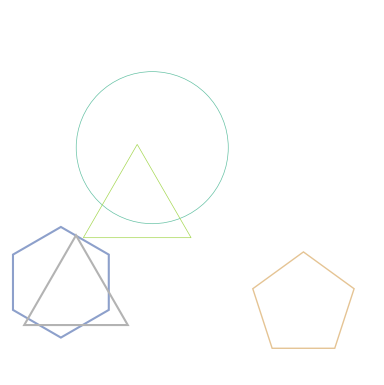[{"shape": "circle", "thickness": 0.5, "radius": 0.99, "center": [0.395, 0.616]}, {"shape": "hexagon", "thickness": 1.5, "radius": 0.72, "center": [0.158, 0.267]}, {"shape": "triangle", "thickness": 0.5, "radius": 0.81, "center": [0.356, 0.463]}, {"shape": "pentagon", "thickness": 1, "radius": 0.69, "center": [0.788, 0.207]}, {"shape": "triangle", "thickness": 1.5, "radius": 0.78, "center": [0.197, 0.233]}]